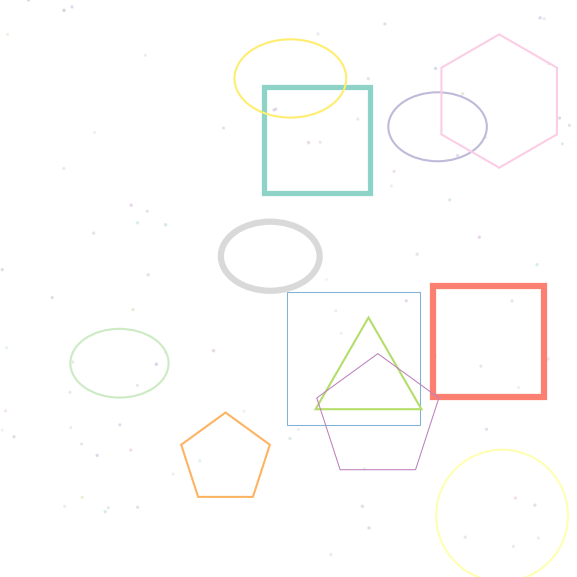[{"shape": "square", "thickness": 2.5, "radius": 0.46, "center": [0.549, 0.756]}, {"shape": "circle", "thickness": 1, "radius": 0.57, "center": [0.869, 0.106]}, {"shape": "oval", "thickness": 1, "radius": 0.43, "center": [0.758, 0.78]}, {"shape": "square", "thickness": 3, "radius": 0.48, "center": [0.845, 0.408]}, {"shape": "square", "thickness": 0.5, "radius": 0.58, "center": [0.612, 0.378]}, {"shape": "pentagon", "thickness": 1, "radius": 0.4, "center": [0.391, 0.204]}, {"shape": "triangle", "thickness": 1, "radius": 0.53, "center": [0.638, 0.343]}, {"shape": "hexagon", "thickness": 1, "radius": 0.58, "center": [0.864, 0.824]}, {"shape": "oval", "thickness": 3, "radius": 0.43, "center": [0.468, 0.555]}, {"shape": "pentagon", "thickness": 0.5, "radius": 0.56, "center": [0.654, 0.276]}, {"shape": "oval", "thickness": 1, "radius": 0.43, "center": [0.207, 0.37]}, {"shape": "oval", "thickness": 1, "radius": 0.48, "center": [0.503, 0.863]}]